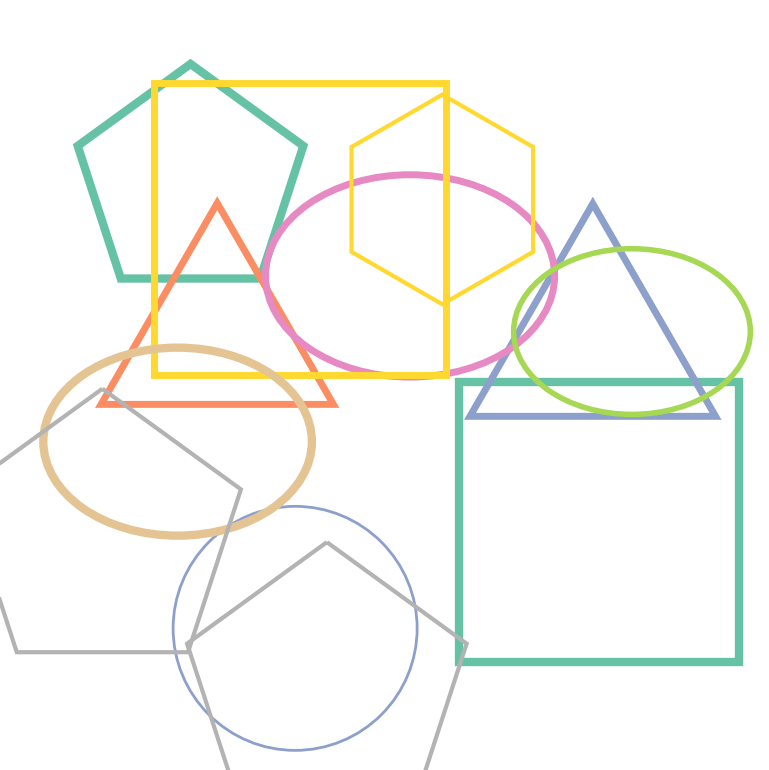[{"shape": "square", "thickness": 3, "radius": 0.91, "center": [0.778, 0.322]}, {"shape": "pentagon", "thickness": 3, "radius": 0.77, "center": [0.247, 0.763]}, {"shape": "triangle", "thickness": 2.5, "radius": 0.87, "center": [0.282, 0.562]}, {"shape": "triangle", "thickness": 2.5, "radius": 0.92, "center": [0.77, 0.551]}, {"shape": "circle", "thickness": 1, "radius": 0.79, "center": [0.383, 0.184]}, {"shape": "oval", "thickness": 2.5, "radius": 0.94, "center": [0.533, 0.642]}, {"shape": "oval", "thickness": 2, "radius": 0.77, "center": [0.821, 0.569]}, {"shape": "square", "thickness": 2.5, "radius": 0.95, "center": [0.39, 0.702]}, {"shape": "hexagon", "thickness": 1.5, "radius": 0.68, "center": [0.574, 0.741]}, {"shape": "oval", "thickness": 3, "radius": 0.87, "center": [0.231, 0.426]}, {"shape": "pentagon", "thickness": 1.5, "radius": 0.95, "center": [0.133, 0.306]}, {"shape": "pentagon", "thickness": 1.5, "radius": 0.95, "center": [0.424, 0.105]}]